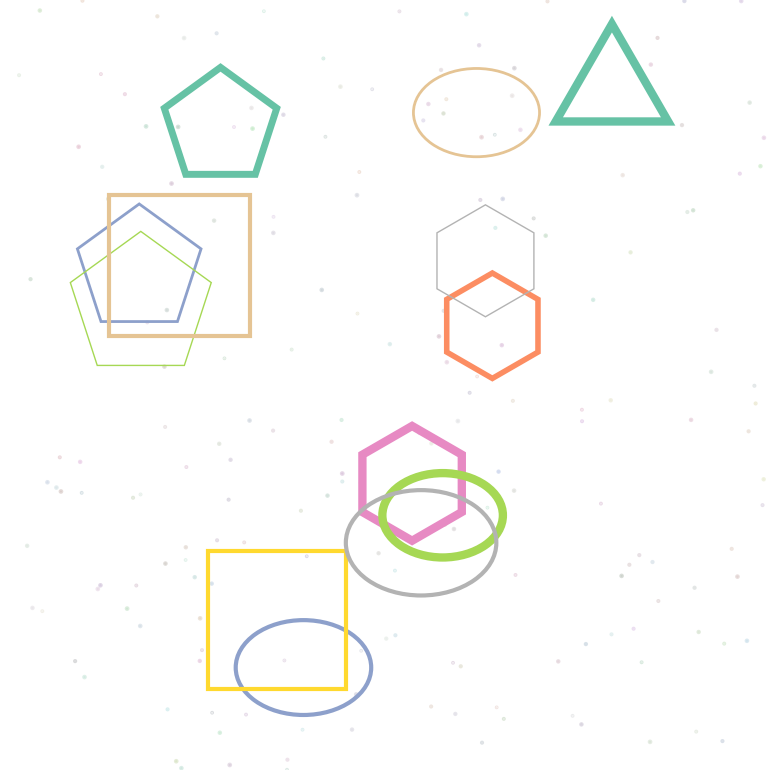[{"shape": "pentagon", "thickness": 2.5, "radius": 0.38, "center": [0.286, 0.836]}, {"shape": "triangle", "thickness": 3, "radius": 0.42, "center": [0.795, 0.884]}, {"shape": "hexagon", "thickness": 2, "radius": 0.34, "center": [0.639, 0.577]}, {"shape": "pentagon", "thickness": 1, "radius": 0.42, "center": [0.181, 0.651]}, {"shape": "oval", "thickness": 1.5, "radius": 0.44, "center": [0.394, 0.133]}, {"shape": "hexagon", "thickness": 3, "radius": 0.37, "center": [0.535, 0.372]}, {"shape": "pentagon", "thickness": 0.5, "radius": 0.48, "center": [0.183, 0.603]}, {"shape": "oval", "thickness": 3, "radius": 0.39, "center": [0.575, 0.331]}, {"shape": "square", "thickness": 1.5, "radius": 0.45, "center": [0.36, 0.195]}, {"shape": "oval", "thickness": 1, "radius": 0.41, "center": [0.619, 0.854]}, {"shape": "square", "thickness": 1.5, "radius": 0.46, "center": [0.233, 0.655]}, {"shape": "hexagon", "thickness": 0.5, "radius": 0.36, "center": [0.63, 0.661]}, {"shape": "oval", "thickness": 1.5, "radius": 0.49, "center": [0.547, 0.295]}]